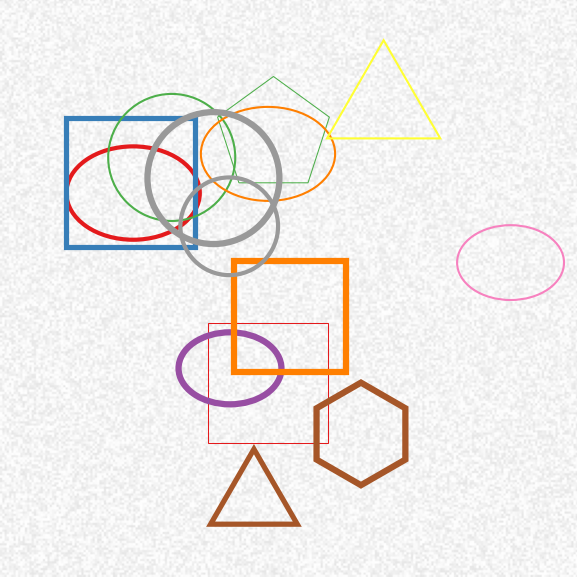[{"shape": "oval", "thickness": 2, "radius": 0.58, "center": [0.231, 0.665]}, {"shape": "square", "thickness": 0.5, "radius": 0.52, "center": [0.464, 0.336]}, {"shape": "square", "thickness": 2.5, "radius": 0.56, "center": [0.226, 0.683]}, {"shape": "circle", "thickness": 1, "radius": 0.55, "center": [0.297, 0.727]}, {"shape": "pentagon", "thickness": 0.5, "radius": 0.51, "center": [0.474, 0.765]}, {"shape": "oval", "thickness": 3, "radius": 0.45, "center": [0.398, 0.361]}, {"shape": "square", "thickness": 3, "radius": 0.48, "center": [0.502, 0.451]}, {"shape": "oval", "thickness": 1, "radius": 0.58, "center": [0.464, 0.733]}, {"shape": "triangle", "thickness": 1, "radius": 0.57, "center": [0.664, 0.816]}, {"shape": "hexagon", "thickness": 3, "radius": 0.44, "center": [0.625, 0.248]}, {"shape": "triangle", "thickness": 2.5, "radius": 0.43, "center": [0.44, 0.135]}, {"shape": "oval", "thickness": 1, "radius": 0.46, "center": [0.884, 0.544]}, {"shape": "circle", "thickness": 3, "radius": 0.57, "center": [0.37, 0.691]}, {"shape": "circle", "thickness": 2, "radius": 0.42, "center": [0.397, 0.607]}]